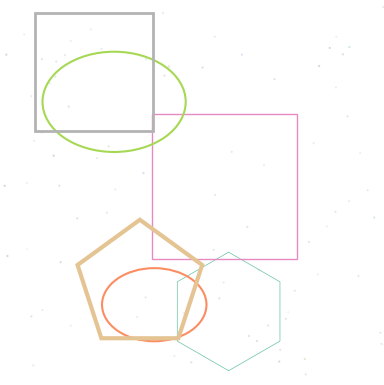[{"shape": "hexagon", "thickness": 0.5, "radius": 0.77, "center": [0.594, 0.191]}, {"shape": "oval", "thickness": 1.5, "radius": 0.68, "center": [0.401, 0.209]}, {"shape": "square", "thickness": 1, "radius": 0.94, "center": [0.584, 0.515]}, {"shape": "oval", "thickness": 1.5, "radius": 0.93, "center": [0.296, 0.735]}, {"shape": "pentagon", "thickness": 3, "radius": 0.85, "center": [0.363, 0.259]}, {"shape": "square", "thickness": 2, "radius": 0.77, "center": [0.245, 0.812]}]